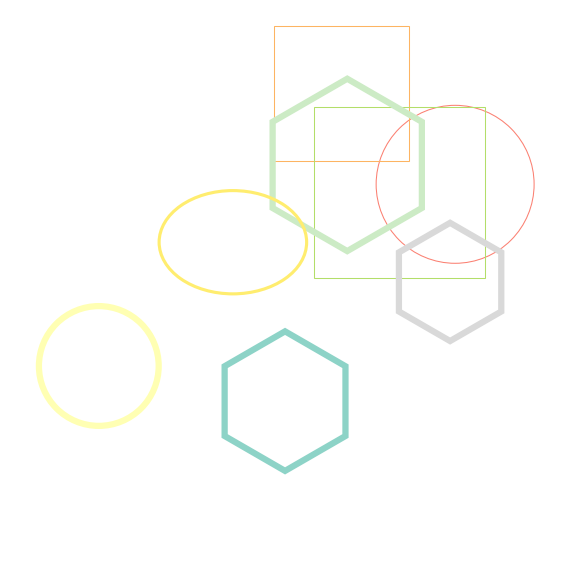[{"shape": "hexagon", "thickness": 3, "radius": 0.6, "center": [0.494, 0.305]}, {"shape": "circle", "thickness": 3, "radius": 0.52, "center": [0.171, 0.365]}, {"shape": "circle", "thickness": 0.5, "radius": 0.68, "center": [0.788, 0.68]}, {"shape": "square", "thickness": 0.5, "radius": 0.58, "center": [0.592, 0.837]}, {"shape": "square", "thickness": 0.5, "radius": 0.74, "center": [0.691, 0.665]}, {"shape": "hexagon", "thickness": 3, "radius": 0.51, "center": [0.779, 0.511]}, {"shape": "hexagon", "thickness": 3, "radius": 0.75, "center": [0.601, 0.714]}, {"shape": "oval", "thickness": 1.5, "radius": 0.64, "center": [0.403, 0.58]}]